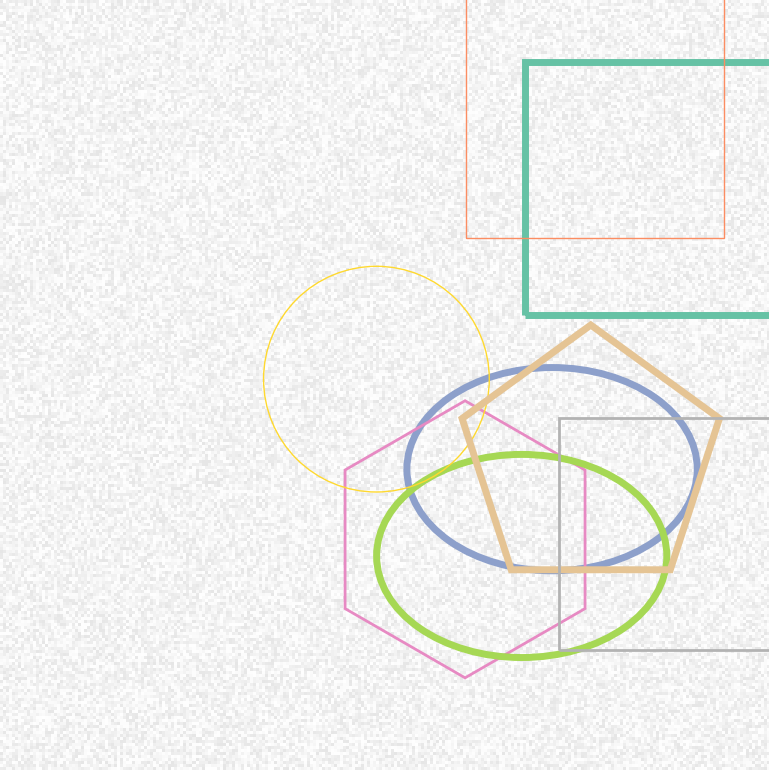[{"shape": "square", "thickness": 2.5, "radius": 0.82, "center": [0.846, 0.755]}, {"shape": "square", "thickness": 0.5, "radius": 0.84, "center": [0.773, 0.858]}, {"shape": "oval", "thickness": 2.5, "radius": 0.94, "center": [0.717, 0.391]}, {"shape": "hexagon", "thickness": 1, "radius": 0.9, "center": [0.604, 0.3]}, {"shape": "oval", "thickness": 2.5, "radius": 0.94, "center": [0.678, 0.278]}, {"shape": "circle", "thickness": 0.5, "radius": 0.73, "center": [0.489, 0.508]}, {"shape": "pentagon", "thickness": 2.5, "radius": 0.88, "center": [0.767, 0.402]}, {"shape": "square", "thickness": 1, "radius": 0.75, "center": [0.877, 0.307]}]